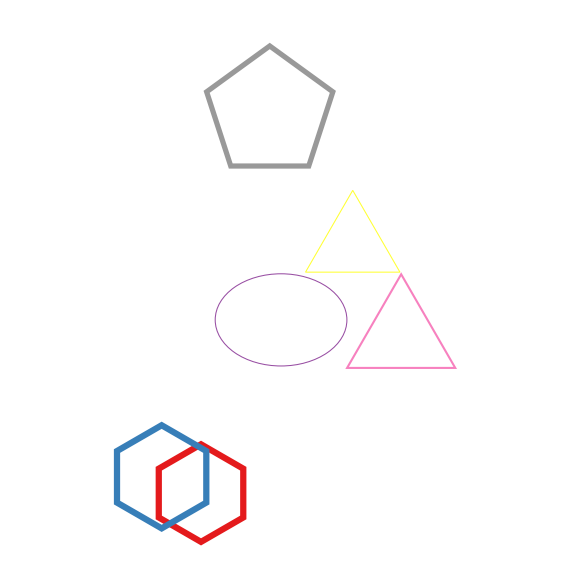[{"shape": "hexagon", "thickness": 3, "radius": 0.42, "center": [0.348, 0.145]}, {"shape": "hexagon", "thickness": 3, "radius": 0.45, "center": [0.28, 0.173]}, {"shape": "oval", "thickness": 0.5, "radius": 0.57, "center": [0.487, 0.445]}, {"shape": "triangle", "thickness": 0.5, "radius": 0.47, "center": [0.611, 0.575]}, {"shape": "triangle", "thickness": 1, "radius": 0.54, "center": [0.695, 0.416]}, {"shape": "pentagon", "thickness": 2.5, "radius": 0.57, "center": [0.467, 0.805]}]